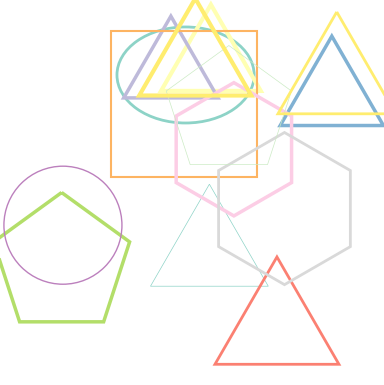[{"shape": "oval", "thickness": 2, "radius": 0.89, "center": [0.482, 0.805]}, {"shape": "triangle", "thickness": 0.5, "radius": 0.88, "center": [0.544, 0.345]}, {"shape": "triangle", "thickness": 3, "radius": 0.75, "center": [0.548, 0.839]}, {"shape": "triangle", "thickness": 2.5, "radius": 0.71, "center": [0.444, 0.816]}, {"shape": "triangle", "thickness": 2, "radius": 0.93, "center": [0.719, 0.147]}, {"shape": "triangle", "thickness": 2.5, "radius": 0.77, "center": [0.862, 0.751]}, {"shape": "square", "thickness": 1.5, "radius": 0.95, "center": [0.478, 0.731]}, {"shape": "pentagon", "thickness": 2.5, "radius": 0.93, "center": [0.16, 0.314]}, {"shape": "hexagon", "thickness": 2.5, "radius": 0.87, "center": [0.607, 0.612]}, {"shape": "hexagon", "thickness": 2, "radius": 0.99, "center": [0.739, 0.458]}, {"shape": "circle", "thickness": 1, "radius": 0.77, "center": [0.163, 0.415]}, {"shape": "pentagon", "thickness": 0.5, "radius": 0.85, "center": [0.594, 0.711]}, {"shape": "triangle", "thickness": 2, "radius": 0.88, "center": [0.875, 0.793]}, {"shape": "triangle", "thickness": 3, "radius": 0.84, "center": [0.507, 0.836]}]